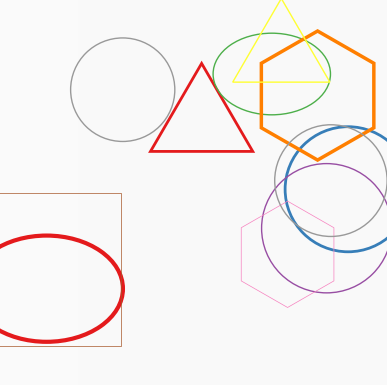[{"shape": "triangle", "thickness": 2, "radius": 0.76, "center": [0.52, 0.683]}, {"shape": "oval", "thickness": 3, "radius": 0.99, "center": [0.12, 0.25]}, {"shape": "circle", "thickness": 2, "radius": 0.81, "center": [0.898, 0.508]}, {"shape": "oval", "thickness": 1, "radius": 0.76, "center": [0.701, 0.808]}, {"shape": "circle", "thickness": 1, "radius": 0.84, "center": [0.843, 0.407]}, {"shape": "hexagon", "thickness": 2.5, "radius": 0.84, "center": [0.82, 0.752]}, {"shape": "triangle", "thickness": 1, "radius": 0.72, "center": [0.726, 0.859]}, {"shape": "square", "thickness": 0.5, "radius": 0.99, "center": [0.114, 0.3]}, {"shape": "hexagon", "thickness": 0.5, "radius": 0.69, "center": [0.742, 0.339]}, {"shape": "circle", "thickness": 1, "radius": 0.67, "center": [0.317, 0.767]}, {"shape": "circle", "thickness": 1, "radius": 0.73, "center": [0.854, 0.531]}]